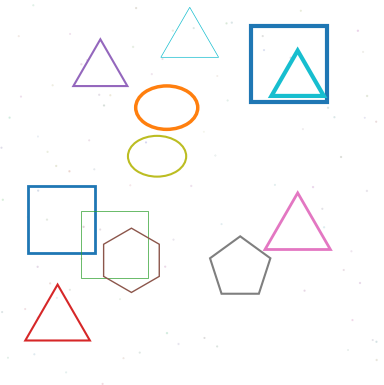[{"shape": "square", "thickness": 2, "radius": 0.43, "center": [0.159, 0.431]}, {"shape": "square", "thickness": 3, "radius": 0.49, "center": [0.751, 0.835]}, {"shape": "oval", "thickness": 2.5, "radius": 0.4, "center": [0.433, 0.72]}, {"shape": "square", "thickness": 0.5, "radius": 0.44, "center": [0.298, 0.364]}, {"shape": "triangle", "thickness": 1.5, "radius": 0.48, "center": [0.15, 0.164]}, {"shape": "triangle", "thickness": 1.5, "radius": 0.4, "center": [0.261, 0.817]}, {"shape": "hexagon", "thickness": 1, "radius": 0.42, "center": [0.341, 0.324]}, {"shape": "triangle", "thickness": 2, "radius": 0.49, "center": [0.773, 0.401]}, {"shape": "pentagon", "thickness": 1.5, "radius": 0.41, "center": [0.624, 0.304]}, {"shape": "oval", "thickness": 1.5, "radius": 0.38, "center": [0.408, 0.594]}, {"shape": "triangle", "thickness": 0.5, "radius": 0.43, "center": [0.493, 0.894]}, {"shape": "triangle", "thickness": 3, "radius": 0.39, "center": [0.773, 0.79]}]